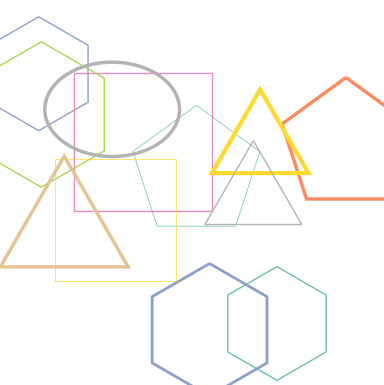[{"shape": "hexagon", "thickness": 1, "radius": 0.74, "center": [0.719, 0.16]}, {"shape": "pentagon", "thickness": 0.5, "radius": 0.87, "center": [0.51, 0.553]}, {"shape": "pentagon", "thickness": 2.5, "radius": 0.87, "center": [0.899, 0.624]}, {"shape": "hexagon", "thickness": 2, "radius": 0.86, "center": [0.544, 0.143]}, {"shape": "hexagon", "thickness": 1, "radius": 0.74, "center": [0.101, 0.809]}, {"shape": "square", "thickness": 1, "radius": 0.9, "center": [0.371, 0.632]}, {"shape": "hexagon", "thickness": 1, "radius": 0.94, "center": [0.107, 0.703]}, {"shape": "triangle", "thickness": 3, "radius": 0.72, "center": [0.676, 0.623]}, {"shape": "square", "thickness": 0.5, "radius": 0.79, "center": [0.299, 0.429]}, {"shape": "triangle", "thickness": 2.5, "radius": 0.96, "center": [0.167, 0.403]}, {"shape": "oval", "thickness": 2.5, "radius": 0.87, "center": [0.291, 0.716]}, {"shape": "triangle", "thickness": 1, "radius": 0.73, "center": [0.658, 0.49]}]